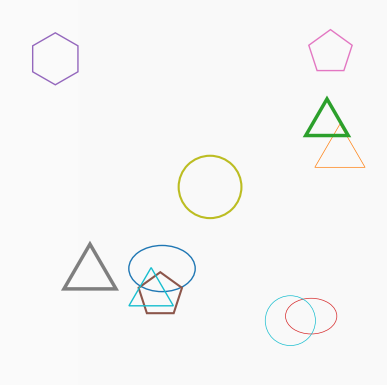[{"shape": "oval", "thickness": 1, "radius": 0.43, "center": [0.418, 0.302]}, {"shape": "triangle", "thickness": 0.5, "radius": 0.37, "center": [0.877, 0.603]}, {"shape": "triangle", "thickness": 2.5, "radius": 0.32, "center": [0.844, 0.68]}, {"shape": "oval", "thickness": 0.5, "radius": 0.33, "center": [0.803, 0.179]}, {"shape": "hexagon", "thickness": 1, "radius": 0.34, "center": [0.143, 0.847]}, {"shape": "pentagon", "thickness": 1.5, "radius": 0.29, "center": [0.414, 0.234]}, {"shape": "pentagon", "thickness": 1, "radius": 0.29, "center": [0.853, 0.864]}, {"shape": "triangle", "thickness": 2.5, "radius": 0.39, "center": [0.232, 0.288]}, {"shape": "circle", "thickness": 1.5, "radius": 0.41, "center": [0.542, 0.514]}, {"shape": "circle", "thickness": 0.5, "radius": 0.32, "center": [0.749, 0.167]}, {"shape": "triangle", "thickness": 1, "radius": 0.33, "center": [0.39, 0.239]}]